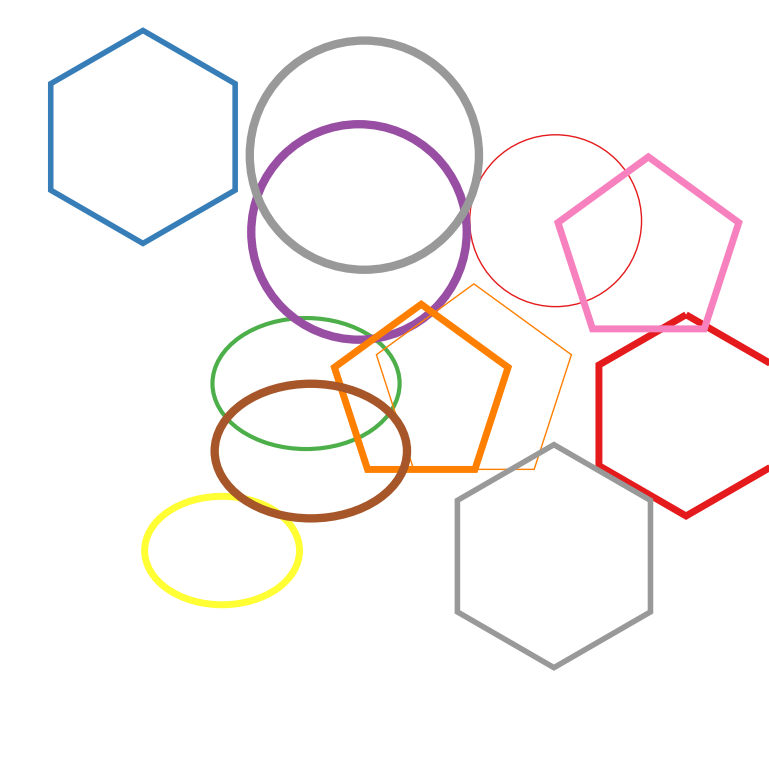[{"shape": "circle", "thickness": 0.5, "radius": 0.56, "center": [0.722, 0.713]}, {"shape": "hexagon", "thickness": 2.5, "radius": 0.65, "center": [0.891, 0.461]}, {"shape": "hexagon", "thickness": 2, "radius": 0.69, "center": [0.186, 0.822]}, {"shape": "oval", "thickness": 1.5, "radius": 0.61, "center": [0.397, 0.502]}, {"shape": "circle", "thickness": 3, "radius": 0.7, "center": [0.466, 0.699]}, {"shape": "pentagon", "thickness": 2.5, "radius": 0.59, "center": [0.547, 0.486]}, {"shape": "pentagon", "thickness": 0.5, "radius": 0.67, "center": [0.615, 0.498]}, {"shape": "oval", "thickness": 2.5, "radius": 0.5, "center": [0.288, 0.285]}, {"shape": "oval", "thickness": 3, "radius": 0.62, "center": [0.404, 0.414]}, {"shape": "pentagon", "thickness": 2.5, "radius": 0.62, "center": [0.842, 0.673]}, {"shape": "circle", "thickness": 3, "radius": 0.74, "center": [0.473, 0.798]}, {"shape": "hexagon", "thickness": 2, "radius": 0.72, "center": [0.719, 0.278]}]